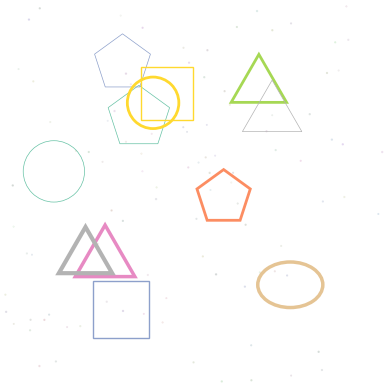[{"shape": "pentagon", "thickness": 0.5, "radius": 0.42, "center": [0.361, 0.695]}, {"shape": "circle", "thickness": 0.5, "radius": 0.4, "center": [0.14, 0.555]}, {"shape": "pentagon", "thickness": 2, "radius": 0.36, "center": [0.581, 0.487]}, {"shape": "square", "thickness": 1, "radius": 0.36, "center": [0.315, 0.196]}, {"shape": "pentagon", "thickness": 0.5, "radius": 0.38, "center": [0.318, 0.836]}, {"shape": "triangle", "thickness": 2.5, "radius": 0.45, "center": [0.273, 0.326]}, {"shape": "triangle", "thickness": 2, "radius": 0.42, "center": [0.672, 0.776]}, {"shape": "circle", "thickness": 2, "radius": 0.33, "center": [0.398, 0.733]}, {"shape": "square", "thickness": 1, "radius": 0.34, "center": [0.434, 0.757]}, {"shape": "oval", "thickness": 2.5, "radius": 0.42, "center": [0.754, 0.26]}, {"shape": "triangle", "thickness": 0.5, "radius": 0.45, "center": [0.707, 0.703]}, {"shape": "triangle", "thickness": 3, "radius": 0.4, "center": [0.222, 0.33]}]